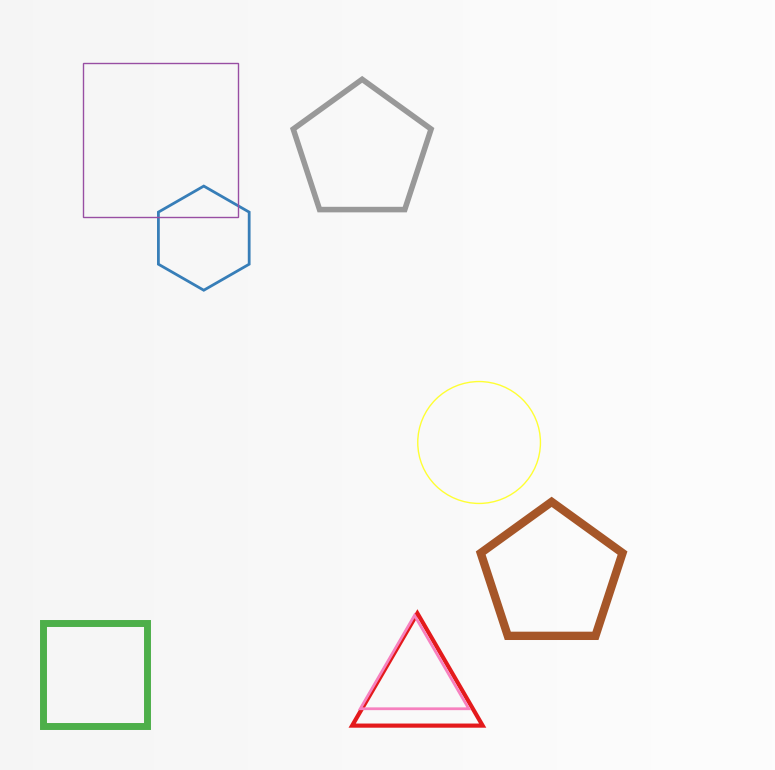[{"shape": "triangle", "thickness": 1.5, "radius": 0.49, "center": [0.539, 0.106]}, {"shape": "hexagon", "thickness": 1, "radius": 0.34, "center": [0.263, 0.691]}, {"shape": "square", "thickness": 2.5, "radius": 0.33, "center": [0.123, 0.124]}, {"shape": "square", "thickness": 0.5, "radius": 0.5, "center": [0.207, 0.818]}, {"shape": "circle", "thickness": 0.5, "radius": 0.4, "center": [0.618, 0.425]}, {"shape": "pentagon", "thickness": 3, "radius": 0.48, "center": [0.712, 0.252]}, {"shape": "triangle", "thickness": 1, "radius": 0.4, "center": [0.535, 0.12]}, {"shape": "pentagon", "thickness": 2, "radius": 0.47, "center": [0.467, 0.803]}]